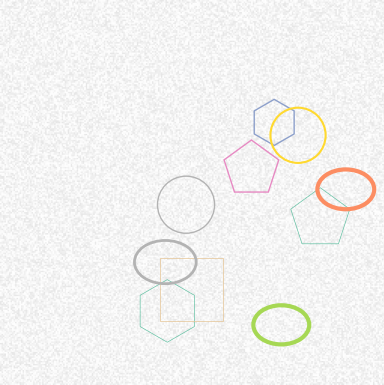[{"shape": "hexagon", "thickness": 0.5, "radius": 0.41, "center": [0.434, 0.192]}, {"shape": "pentagon", "thickness": 0.5, "radius": 0.4, "center": [0.832, 0.432]}, {"shape": "oval", "thickness": 3, "radius": 0.37, "center": [0.898, 0.508]}, {"shape": "hexagon", "thickness": 1, "radius": 0.3, "center": [0.712, 0.682]}, {"shape": "pentagon", "thickness": 1, "radius": 0.37, "center": [0.653, 0.562]}, {"shape": "oval", "thickness": 3, "radius": 0.36, "center": [0.731, 0.156]}, {"shape": "circle", "thickness": 1.5, "radius": 0.36, "center": [0.774, 0.649]}, {"shape": "square", "thickness": 0.5, "radius": 0.41, "center": [0.498, 0.249]}, {"shape": "oval", "thickness": 2, "radius": 0.4, "center": [0.429, 0.319]}, {"shape": "circle", "thickness": 1, "radius": 0.37, "center": [0.483, 0.468]}]